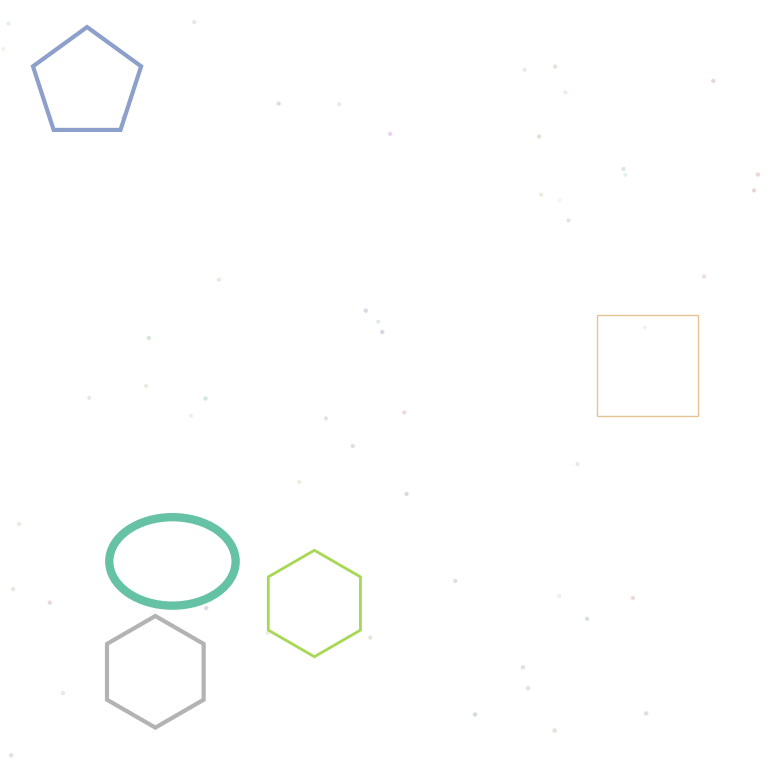[{"shape": "oval", "thickness": 3, "radius": 0.41, "center": [0.224, 0.271]}, {"shape": "pentagon", "thickness": 1.5, "radius": 0.37, "center": [0.113, 0.891]}, {"shape": "hexagon", "thickness": 1, "radius": 0.35, "center": [0.408, 0.216]}, {"shape": "square", "thickness": 0.5, "radius": 0.33, "center": [0.841, 0.525]}, {"shape": "hexagon", "thickness": 1.5, "radius": 0.36, "center": [0.202, 0.128]}]